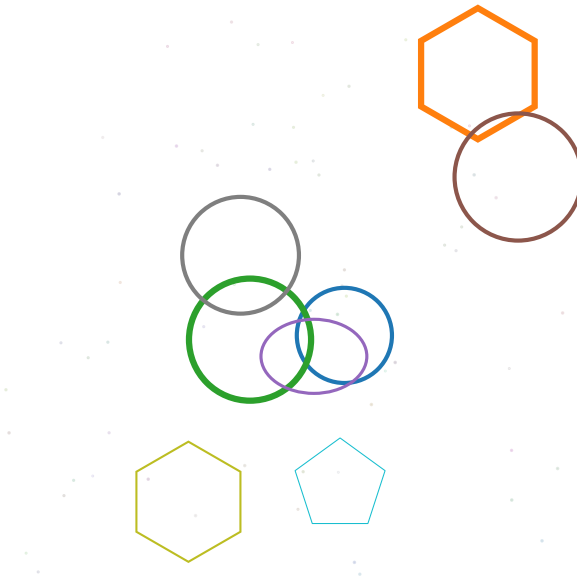[{"shape": "circle", "thickness": 2, "radius": 0.41, "center": [0.596, 0.418]}, {"shape": "hexagon", "thickness": 3, "radius": 0.57, "center": [0.828, 0.872]}, {"shape": "circle", "thickness": 3, "radius": 0.53, "center": [0.433, 0.411]}, {"shape": "oval", "thickness": 1.5, "radius": 0.46, "center": [0.544, 0.382]}, {"shape": "circle", "thickness": 2, "radius": 0.55, "center": [0.897, 0.693]}, {"shape": "circle", "thickness": 2, "radius": 0.51, "center": [0.417, 0.557]}, {"shape": "hexagon", "thickness": 1, "radius": 0.52, "center": [0.326, 0.13]}, {"shape": "pentagon", "thickness": 0.5, "radius": 0.41, "center": [0.589, 0.159]}]